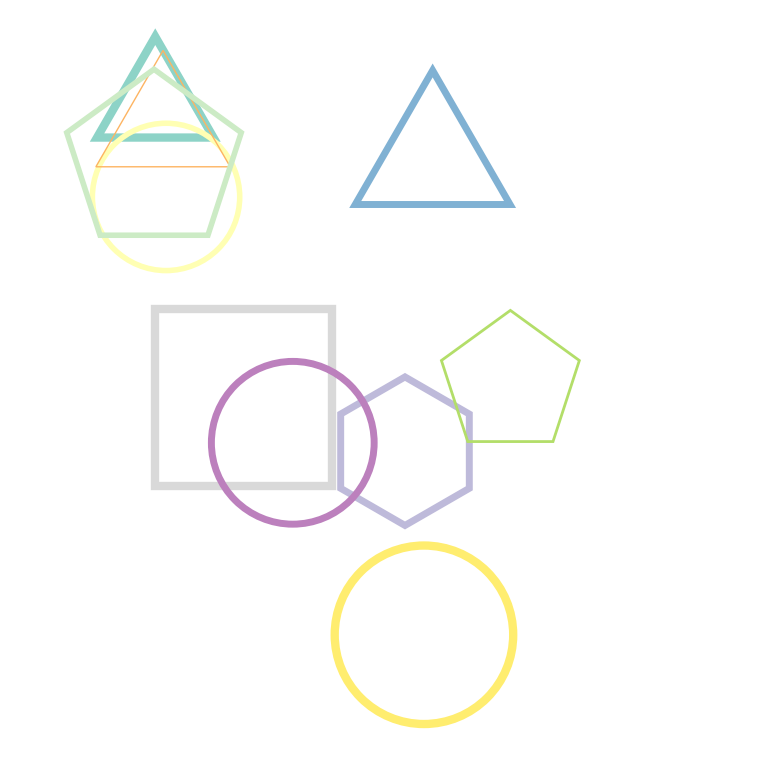[{"shape": "triangle", "thickness": 3, "radius": 0.44, "center": [0.202, 0.865]}, {"shape": "circle", "thickness": 2, "radius": 0.48, "center": [0.216, 0.744]}, {"shape": "hexagon", "thickness": 2.5, "radius": 0.48, "center": [0.526, 0.414]}, {"shape": "triangle", "thickness": 2.5, "radius": 0.58, "center": [0.562, 0.792]}, {"shape": "triangle", "thickness": 0.5, "radius": 0.5, "center": [0.212, 0.834]}, {"shape": "pentagon", "thickness": 1, "radius": 0.47, "center": [0.663, 0.503]}, {"shape": "square", "thickness": 3, "radius": 0.57, "center": [0.316, 0.484]}, {"shape": "circle", "thickness": 2.5, "radius": 0.53, "center": [0.38, 0.425]}, {"shape": "pentagon", "thickness": 2, "radius": 0.6, "center": [0.2, 0.791]}, {"shape": "circle", "thickness": 3, "radius": 0.58, "center": [0.551, 0.176]}]